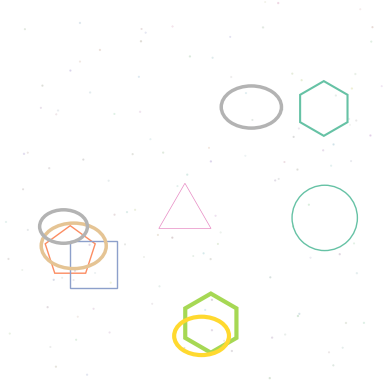[{"shape": "hexagon", "thickness": 1.5, "radius": 0.36, "center": [0.841, 0.718]}, {"shape": "circle", "thickness": 1, "radius": 0.42, "center": [0.843, 0.434]}, {"shape": "pentagon", "thickness": 1, "radius": 0.34, "center": [0.182, 0.346]}, {"shape": "square", "thickness": 1, "radius": 0.31, "center": [0.244, 0.313]}, {"shape": "triangle", "thickness": 0.5, "radius": 0.39, "center": [0.48, 0.446]}, {"shape": "hexagon", "thickness": 3, "radius": 0.38, "center": [0.548, 0.161]}, {"shape": "oval", "thickness": 3, "radius": 0.36, "center": [0.524, 0.128]}, {"shape": "oval", "thickness": 2.5, "radius": 0.42, "center": [0.191, 0.361]}, {"shape": "oval", "thickness": 2.5, "radius": 0.39, "center": [0.653, 0.722]}, {"shape": "oval", "thickness": 2.5, "radius": 0.31, "center": [0.165, 0.412]}]